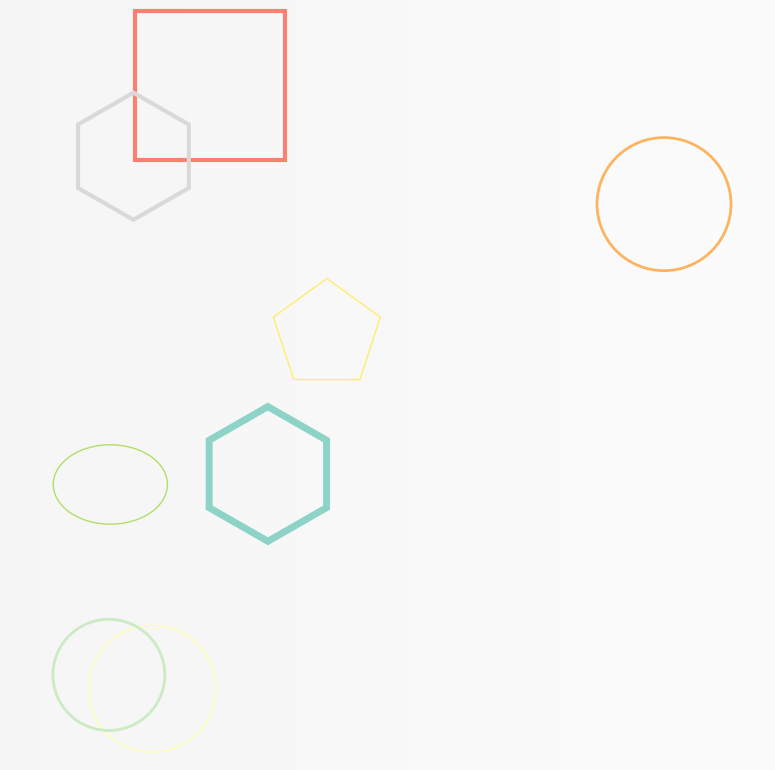[{"shape": "hexagon", "thickness": 2.5, "radius": 0.44, "center": [0.346, 0.384]}, {"shape": "circle", "thickness": 0.5, "radius": 0.41, "center": [0.196, 0.106]}, {"shape": "square", "thickness": 1.5, "radius": 0.48, "center": [0.271, 0.889]}, {"shape": "circle", "thickness": 1, "radius": 0.43, "center": [0.857, 0.735]}, {"shape": "oval", "thickness": 0.5, "radius": 0.37, "center": [0.142, 0.371]}, {"shape": "hexagon", "thickness": 1.5, "radius": 0.41, "center": [0.172, 0.797]}, {"shape": "circle", "thickness": 1, "radius": 0.36, "center": [0.14, 0.124]}, {"shape": "pentagon", "thickness": 0.5, "radius": 0.36, "center": [0.422, 0.566]}]